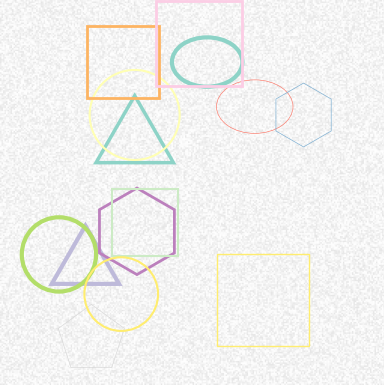[{"shape": "triangle", "thickness": 2.5, "radius": 0.58, "center": [0.35, 0.636]}, {"shape": "oval", "thickness": 3, "radius": 0.46, "center": [0.538, 0.839]}, {"shape": "circle", "thickness": 1.5, "radius": 0.58, "center": [0.35, 0.701]}, {"shape": "triangle", "thickness": 3, "radius": 0.5, "center": [0.222, 0.313]}, {"shape": "oval", "thickness": 0.5, "radius": 0.5, "center": [0.662, 0.723]}, {"shape": "hexagon", "thickness": 0.5, "radius": 0.41, "center": [0.788, 0.701]}, {"shape": "square", "thickness": 2, "radius": 0.47, "center": [0.319, 0.839]}, {"shape": "circle", "thickness": 3, "radius": 0.48, "center": [0.153, 0.339]}, {"shape": "square", "thickness": 2, "radius": 0.56, "center": [0.517, 0.887]}, {"shape": "pentagon", "thickness": 0.5, "radius": 0.45, "center": [0.237, 0.119]}, {"shape": "hexagon", "thickness": 2, "radius": 0.56, "center": [0.356, 0.399]}, {"shape": "square", "thickness": 1.5, "radius": 0.43, "center": [0.377, 0.421]}, {"shape": "square", "thickness": 1, "radius": 0.6, "center": [0.683, 0.222]}, {"shape": "circle", "thickness": 1.5, "radius": 0.48, "center": [0.315, 0.236]}]